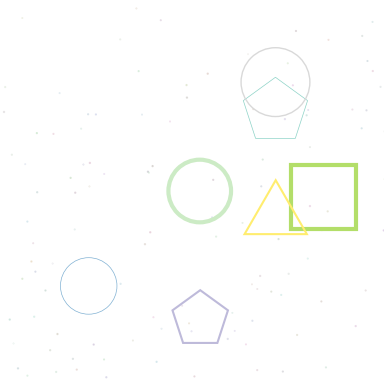[{"shape": "pentagon", "thickness": 0.5, "radius": 0.44, "center": [0.715, 0.712]}, {"shape": "pentagon", "thickness": 1.5, "radius": 0.38, "center": [0.52, 0.171]}, {"shape": "circle", "thickness": 0.5, "radius": 0.37, "center": [0.23, 0.257]}, {"shape": "square", "thickness": 3, "radius": 0.42, "center": [0.84, 0.488]}, {"shape": "circle", "thickness": 1, "radius": 0.45, "center": [0.715, 0.787]}, {"shape": "circle", "thickness": 3, "radius": 0.41, "center": [0.519, 0.504]}, {"shape": "triangle", "thickness": 1.5, "radius": 0.47, "center": [0.716, 0.439]}]